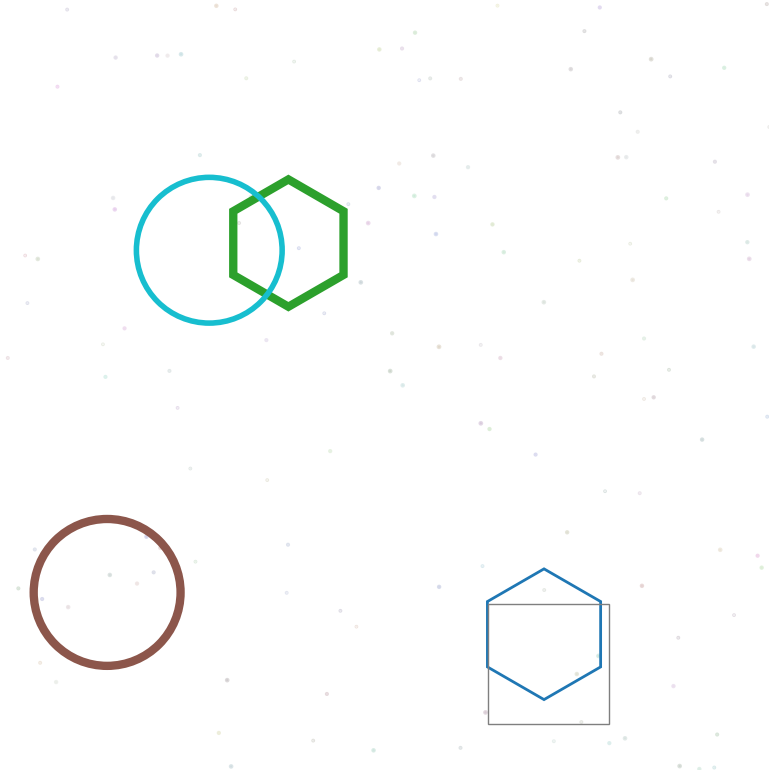[{"shape": "hexagon", "thickness": 1, "radius": 0.42, "center": [0.707, 0.176]}, {"shape": "hexagon", "thickness": 3, "radius": 0.41, "center": [0.375, 0.684]}, {"shape": "circle", "thickness": 3, "radius": 0.48, "center": [0.139, 0.231]}, {"shape": "square", "thickness": 0.5, "radius": 0.39, "center": [0.712, 0.138]}, {"shape": "circle", "thickness": 2, "radius": 0.47, "center": [0.272, 0.675]}]